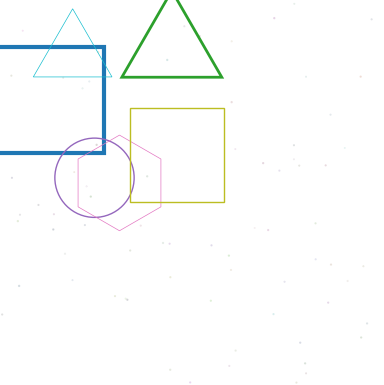[{"shape": "square", "thickness": 3, "radius": 0.68, "center": [0.132, 0.74]}, {"shape": "triangle", "thickness": 2, "radius": 0.75, "center": [0.446, 0.874]}, {"shape": "circle", "thickness": 1, "radius": 0.51, "center": [0.245, 0.538]}, {"shape": "hexagon", "thickness": 0.5, "radius": 0.62, "center": [0.31, 0.525]}, {"shape": "square", "thickness": 1, "radius": 0.61, "center": [0.46, 0.597]}, {"shape": "triangle", "thickness": 0.5, "radius": 0.59, "center": [0.189, 0.859]}]